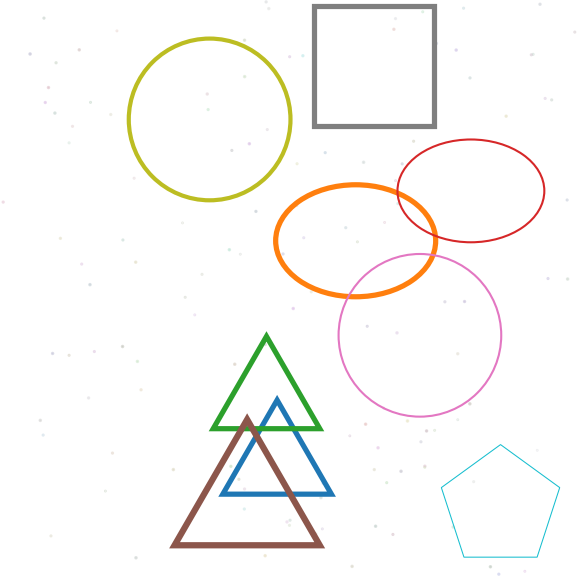[{"shape": "triangle", "thickness": 2.5, "radius": 0.54, "center": [0.48, 0.198]}, {"shape": "oval", "thickness": 2.5, "radius": 0.69, "center": [0.616, 0.582]}, {"shape": "triangle", "thickness": 2.5, "radius": 0.53, "center": [0.461, 0.31]}, {"shape": "oval", "thickness": 1, "radius": 0.64, "center": [0.815, 0.669]}, {"shape": "triangle", "thickness": 3, "radius": 0.73, "center": [0.428, 0.128]}, {"shape": "circle", "thickness": 1, "radius": 0.7, "center": [0.727, 0.419]}, {"shape": "square", "thickness": 2.5, "radius": 0.52, "center": [0.648, 0.885]}, {"shape": "circle", "thickness": 2, "radius": 0.7, "center": [0.363, 0.792]}, {"shape": "pentagon", "thickness": 0.5, "radius": 0.54, "center": [0.867, 0.122]}]